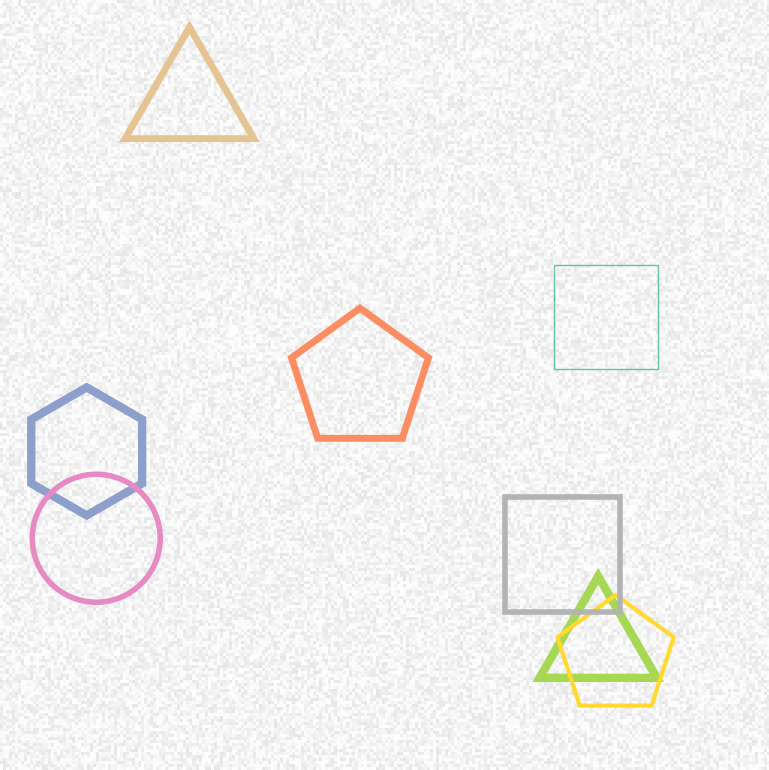[{"shape": "square", "thickness": 0.5, "radius": 0.34, "center": [0.787, 0.589]}, {"shape": "pentagon", "thickness": 2.5, "radius": 0.47, "center": [0.468, 0.506]}, {"shape": "hexagon", "thickness": 3, "radius": 0.42, "center": [0.113, 0.414]}, {"shape": "circle", "thickness": 2, "radius": 0.42, "center": [0.125, 0.301]}, {"shape": "triangle", "thickness": 3, "radius": 0.44, "center": [0.777, 0.164]}, {"shape": "pentagon", "thickness": 1.5, "radius": 0.4, "center": [0.8, 0.148]}, {"shape": "triangle", "thickness": 2.5, "radius": 0.48, "center": [0.246, 0.868]}, {"shape": "square", "thickness": 2, "radius": 0.37, "center": [0.73, 0.28]}]